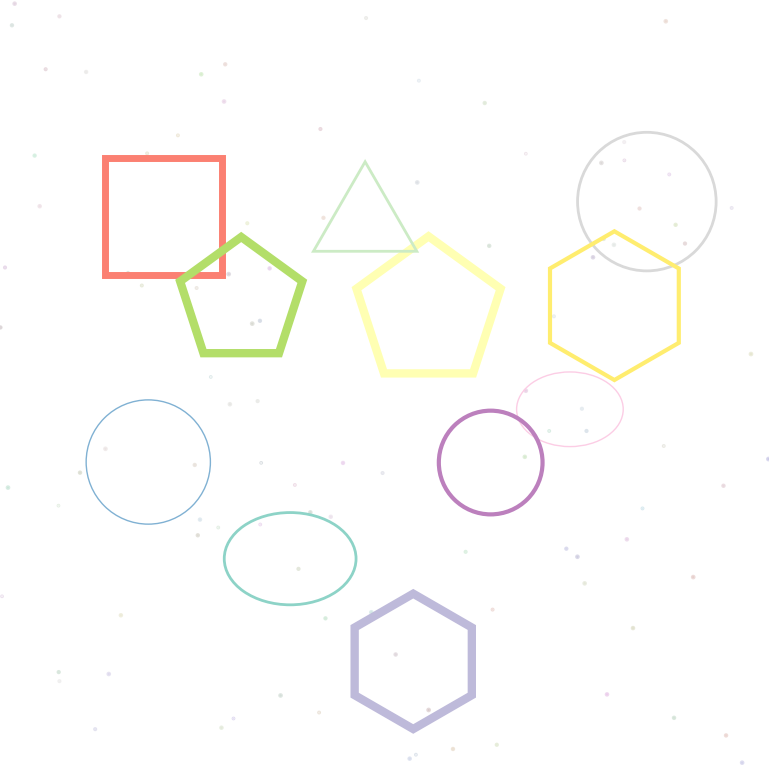[{"shape": "oval", "thickness": 1, "radius": 0.43, "center": [0.377, 0.274]}, {"shape": "pentagon", "thickness": 3, "radius": 0.49, "center": [0.557, 0.595]}, {"shape": "hexagon", "thickness": 3, "radius": 0.44, "center": [0.537, 0.141]}, {"shape": "square", "thickness": 2.5, "radius": 0.38, "center": [0.212, 0.719]}, {"shape": "circle", "thickness": 0.5, "radius": 0.4, "center": [0.193, 0.4]}, {"shape": "pentagon", "thickness": 3, "radius": 0.42, "center": [0.313, 0.609]}, {"shape": "oval", "thickness": 0.5, "radius": 0.35, "center": [0.74, 0.468]}, {"shape": "circle", "thickness": 1, "radius": 0.45, "center": [0.84, 0.738]}, {"shape": "circle", "thickness": 1.5, "radius": 0.34, "center": [0.637, 0.399]}, {"shape": "triangle", "thickness": 1, "radius": 0.39, "center": [0.474, 0.712]}, {"shape": "hexagon", "thickness": 1.5, "radius": 0.48, "center": [0.798, 0.603]}]